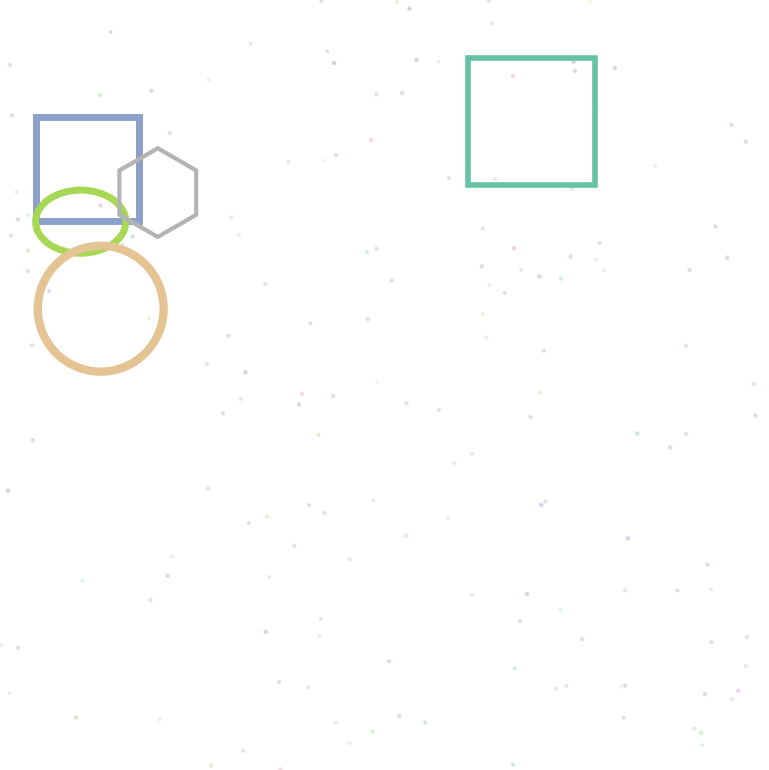[{"shape": "square", "thickness": 2, "radius": 0.41, "center": [0.69, 0.842]}, {"shape": "square", "thickness": 2.5, "radius": 0.34, "center": [0.114, 0.78]}, {"shape": "oval", "thickness": 2.5, "radius": 0.29, "center": [0.105, 0.712]}, {"shape": "circle", "thickness": 3, "radius": 0.41, "center": [0.131, 0.599]}, {"shape": "hexagon", "thickness": 1.5, "radius": 0.29, "center": [0.205, 0.75]}]